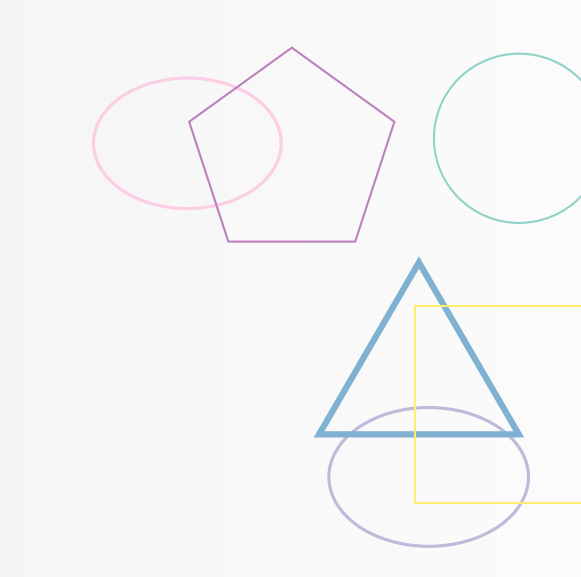[{"shape": "circle", "thickness": 1, "radius": 0.73, "center": [0.893, 0.76]}, {"shape": "oval", "thickness": 1.5, "radius": 0.86, "center": [0.737, 0.173]}, {"shape": "triangle", "thickness": 3, "radius": 0.99, "center": [0.721, 0.346]}, {"shape": "oval", "thickness": 1.5, "radius": 0.81, "center": [0.322, 0.751]}, {"shape": "pentagon", "thickness": 1, "radius": 0.93, "center": [0.502, 0.731]}, {"shape": "square", "thickness": 1, "radius": 0.85, "center": [0.884, 0.298]}]